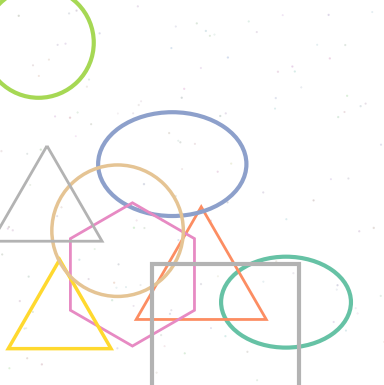[{"shape": "oval", "thickness": 3, "radius": 0.84, "center": [0.743, 0.215]}, {"shape": "triangle", "thickness": 2, "radius": 0.98, "center": [0.523, 0.268]}, {"shape": "oval", "thickness": 3, "radius": 0.96, "center": [0.447, 0.574]}, {"shape": "hexagon", "thickness": 2, "radius": 0.93, "center": [0.344, 0.287]}, {"shape": "circle", "thickness": 3, "radius": 0.72, "center": [0.1, 0.889]}, {"shape": "triangle", "thickness": 2.5, "radius": 0.77, "center": [0.155, 0.171]}, {"shape": "circle", "thickness": 2.5, "radius": 0.85, "center": [0.305, 0.401]}, {"shape": "triangle", "thickness": 2, "radius": 0.83, "center": [0.122, 0.456]}, {"shape": "square", "thickness": 3, "radius": 0.96, "center": [0.586, 0.124]}]